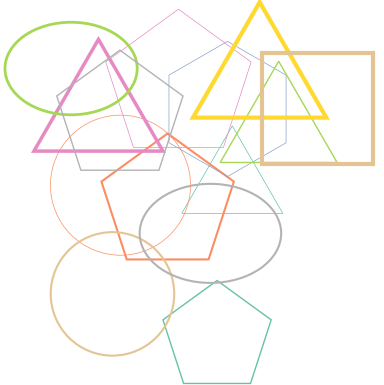[{"shape": "triangle", "thickness": 0.5, "radius": 0.76, "center": [0.603, 0.521]}, {"shape": "pentagon", "thickness": 1, "radius": 0.74, "center": [0.564, 0.124]}, {"shape": "circle", "thickness": 0.5, "radius": 0.91, "center": [0.313, 0.519]}, {"shape": "pentagon", "thickness": 1.5, "radius": 0.9, "center": [0.435, 0.472]}, {"shape": "hexagon", "thickness": 0.5, "radius": 0.88, "center": [0.591, 0.717]}, {"shape": "pentagon", "thickness": 0.5, "radius": 0.99, "center": [0.463, 0.778]}, {"shape": "triangle", "thickness": 2.5, "radius": 0.97, "center": [0.256, 0.704]}, {"shape": "oval", "thickness": 2, "radius": 0.86, "center": [0.185, 0.822]}, {"shape": "triangle", "thickness": 1, "radius": 0.88, "center": [0.724, 0.666]}, {"shape": "triangle", "thickness": 3, "radius": 1.0, "center": [0.674, 0.794]}, {"shape": "circle", "thickness": 1.5, "radius": 0.8, "center": [0.292, 0.237]}, {"shape": "square", "thickness": 3, "radius": 0.72, "center": [0.824, 0.719]}, {"shape": "pentagon", "thickness": 1, "radius": 0.86, "center": [0.311, 0.697]}, {"shape": "oval", "thickness": 1.5, "radius": 0.92, "center": [0.547, 0.394]}]